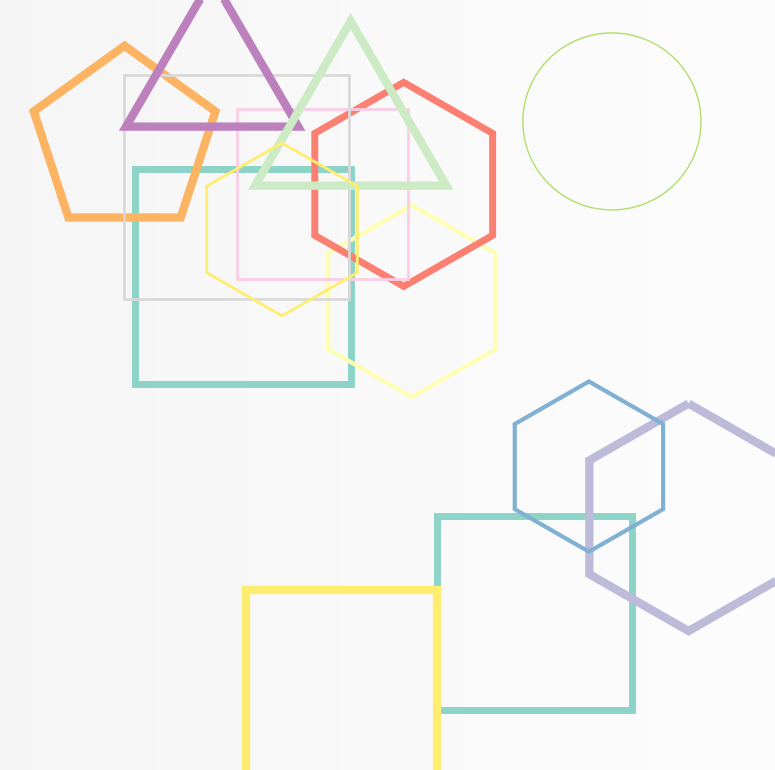[{"shape": "square", "thickness": 2.5, "radius": 0.63, "center": [0.69, 0.204]}, {"shape": "square", "thickness": 2.5, "radius": 0.7, "center": [0.313, 0.641]}, {"shape": "hexagon", "thickness": 1.5, "radius": 0.62, "center": [0.531, 0.609]}, {"shape": "hexagon", "thickness": 3, "radius": 0.74, "center": [0.888, 0.328]}, {"shape": "hexagon", "thickness": 2.5, "radius": 0.66, "center": [0.521, 0.761]}, {"shape": "hexagon", "thickness": 1.5, "radius": 0.55, "center": [0.76, 0.394]}, {"shape": "pentagon", "thickness": 3, "radius": 0.62, "center": [0.161, 0.817]}, {"shape": "circle", "thickness": 0.5, "radius": 0.57, "center": [0.79, 0.842]}, {"shape": "square", "thickness": 1, "radius": 0.55, "center": [0.417, 0.748]}, {"shape": "square", "thickness": 1, "radius": 0.73, "center": [0.305, 0.757]}, {"shape": "triangle", "thickness": 3, "radius": 0.64, "center": [0.274, 0.9]}, {"shape": "triangle", "thickness": 3, "radius": 0.71, "center": [0.453, 0.83]}, {"shape": "hexagon", "thickness": 1, "radius": 0.56, "center": [0.364, 0.702]}, {"shape": "square", "thickness": 3, "radius": 0.62, "center": [0.44, 0.111]}]